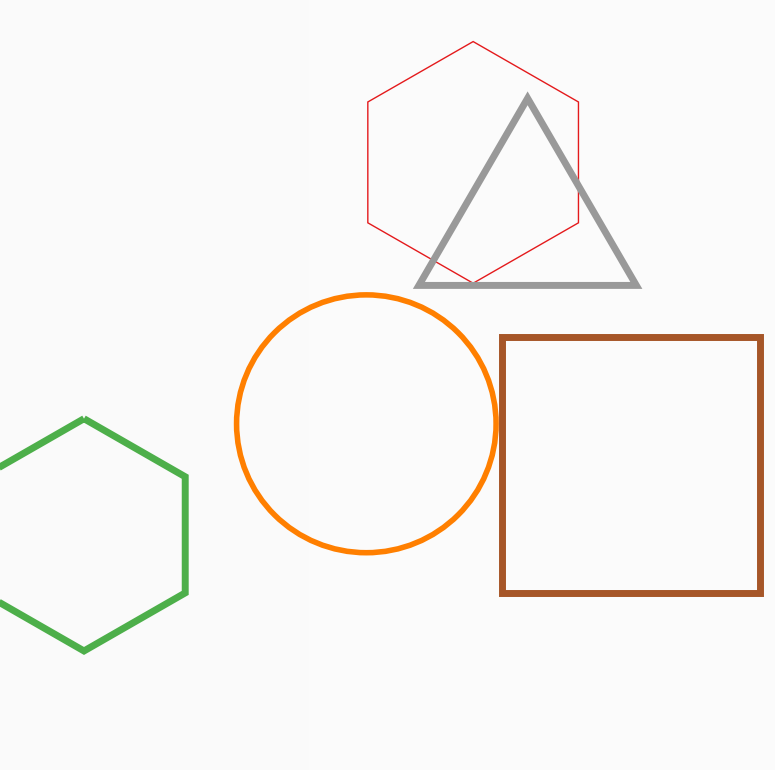[{"shape": "hexagon", "thickness": 0.5, "radius": 0.78, "center": [0.611, 0.789]}, {"shape": "hexagon", "thickness": 2.5, "radius": 0.75, "center": [0.108, 0.305]}, {"shape": "circle", "thickness": 2, "radius": 0.84, "center": [0.473, 0.45]}, {"shape": "square", "thickness": 2.5, "radius": 0.83, "center": [0.814, 0.396]}, {"shape": "triangle", "thickness": 2.5, "radius": 0.81, "center": [0.681, 0.71]}]